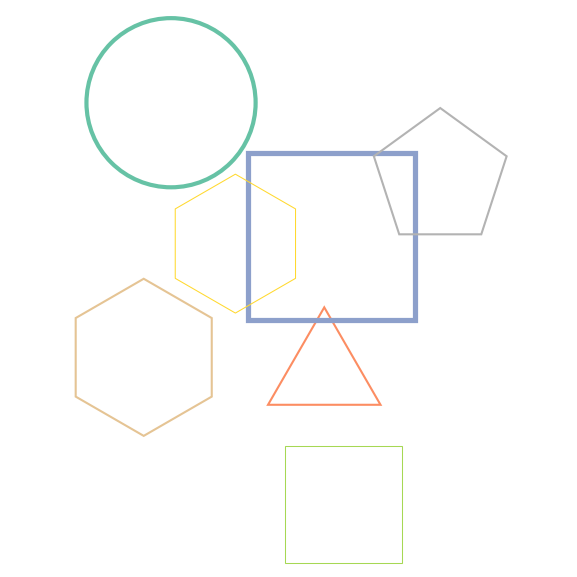[{"shape": "circle", "thickness": 2, "radius": 0.73, "center": [0.296, 0.821]}, {"shape": "triangle", "thickness": 1, "radius": 0.56, "center": [0.561, 0.354]}, {"shape": "square", "thickness": 2.5, "radius": 0.72, "center": [0.574, 0.59]}, {"shape": "square", "thickness": 0.5, "radius": 0.51, "center": [0.595, 0.126]}, {"shape": "hexagon", "thickness": 0.5, "radius": 0.6, "center": [0.408, 0.577]}, {"shape": "hexagon", "thickness": 1, "radius": 0.68, "center": [0.249, 0.38]}, {"shape": "pentagon", "thickness": 1, "radius": 0.6, "center": [0.762, 0.691]}]